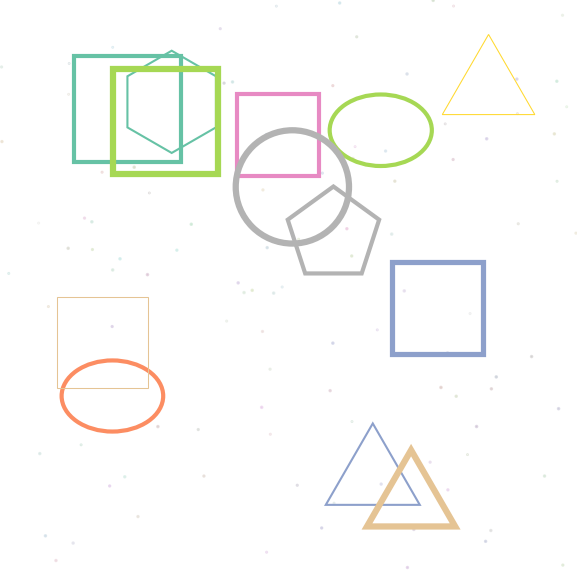[{"shape": "square", "thickness": 2, "radius": 0.46, "center": [0.221, 0.811]}, {"shape": "hexagon", "thickness": 1, "radius": 0.44, "center": [0.297, 0.823]}, {"shape": "oval", "thickness": 2, "radius": 0.44, "center": [0.195, 0.313]}, {"shape": "square", "thickness": 2.5, "radius": 0.4, "center": [0.758, 0.466]}, {"shape": "triangle", "thickness": 1, "radius": 0.47, "center": [0.646, 0.172]}, {"shape": "square", "thickness": 2, "radius": 0.36, "center": [0.481, 0.765]}, {"shape": "oval", "thickness": 2, "radius": 0.44, "center": [0.659, 0.774]}, {"shape": "square", "thickness": 3, "radius": 0.46, "center": [0.286, 0.788]}, {"shape": "triangle", "thickness": 0.5, "radius": 0.46, "center": [0.846, 0.847]}, {"shape": "triangle", "thickness": 3, "radius": 0.44, "center": [0.712, 0.132]}, {"shape": "square", "thickness": 0.5, "radius": 0.39, "center": [0.178, 0.406]}, {"shape": "circle", "thickness": 3, "radius": 0.49, "center": [0.506, 0.675]}, {"shape": "pentagon", "thickness": 2, "radius": 0.42, "center": [0.577, 0.593]}]